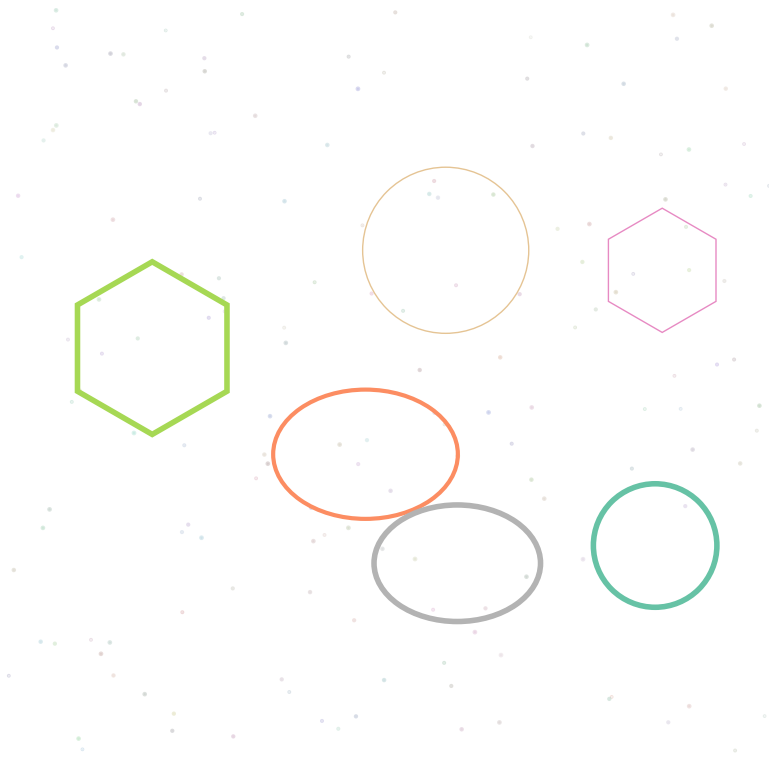[{"shape": "circle", "thickness": 2, "radius": 0.4, "center": [0.851, 0.292]}, {"shape": "oval", "thickness": 1.5, "radius": 0.6, "center": [0.475, 0.41]}, {"shape": "hexagon", "thickness": 0.5, "radius": 0.4, "center": [0.86, 0.649]}, {"shape": "hexagon", "thickness": 2, "radius": 0.56, "center": [0.198, 0.548]}, {"shape": "circle", "thickness": 0.5, "radius": 0.54, "center": [0.579, 0.675]}, {"shape": "oval", "thickness": 2, "radius": 0.54, "center": [0.594, 0.269]}]